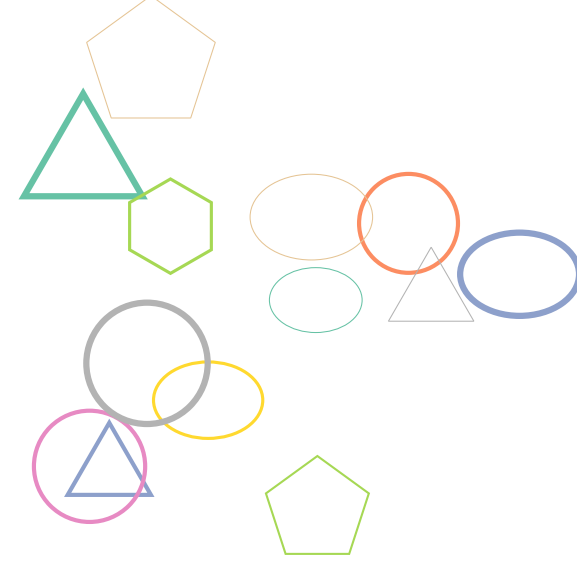[{"shape": "triangle", "thickness": 3, "radius": 0.59, "center": [0.144, 0.718]}, {"shape": "oval", "thickness": 0.5, "radius": 0.4, "center": [0.547, 0.479]}, {"shape": "circle", "thickness": 2, "radius": 0.43, "center": [0.707, 0.612]}, {"shape": "triangle", "thickness": 2, "radius": 0.42, "center": [0.189, 0.184]}, {"shape": "oval", "thickness": 3, "radius": 0.51, "center": [0.9, 0.524]}, {"shape": "circle", "thickness": 2, "radius": 0.48, "center": [0.155, 0.192]}, {"shape": "hexagon", "thickness": 1.5, "radius": 0.41, "center": [0.295, 0.608]}, {"shape": "pentagon", "thickness": 1, "radius": 0.47, "center": [0.55, 0.116]}, {"shape": "oval", "thickness": 1.5, "radius": 0.47, "center": [0.36, 0.306]}, {"shape": "pentagon", "thickness": 0.5, "radius": 0.59, "center": [0.261, 0.89]}, {"shape": "oval", "thickness": 0.5, "radius": 0.53, "center": [0.539, 0.623]}, {"shape": "circle", "thickness": 3, "radius": 0.53, "center": [0.255, 0.37]}, {"shape": "triangle", "thickness": 0.5, "radius": 0.43, "center": [0.747, 0.486]}]